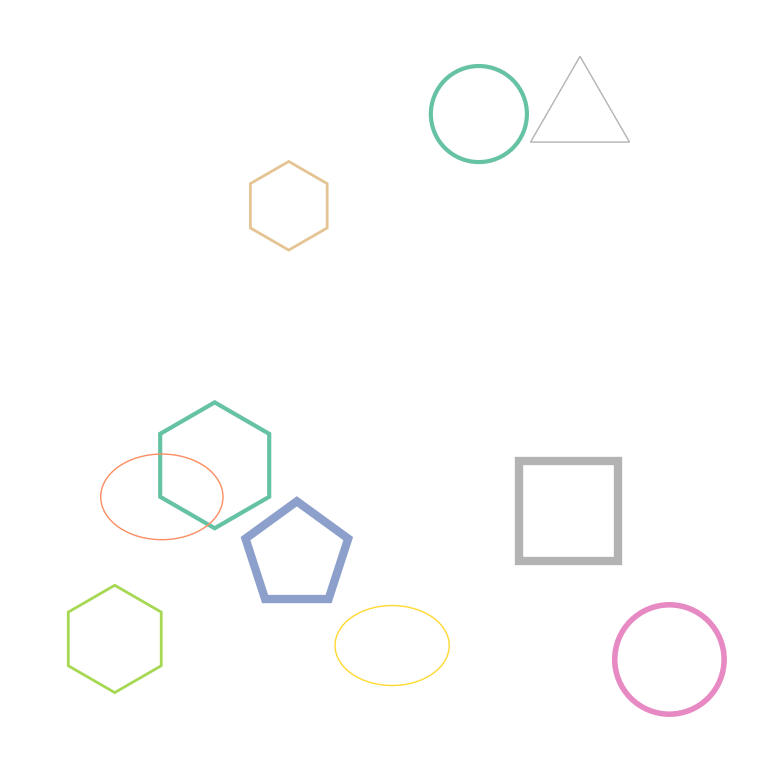[{"shape": "circle", "thickness": 1.5, "radius": 0.31, "center": [0.622, 0.852]}, {"shape": "hexagon", "thickness": 1.5, "radius": 0.41, "center": [0.279, 0.396]}, {"shape": "oval", "thickness": 0.5, "radius": 0.4, "center": [0.21, 0.355]}, {"shape": "pentagon", "thickness": 3, "radius": 0.35, "center": [0.386, 0.279]}, {"shape": "circle", "thickness": 2, "radius": 0.36, "center": [0.869, 0.144]}, {"shape": "hexagon", "thickness": 1, "radius": 0.35, "center": [0.149, 0.17]}, {"shape": "oval", "thickness": 0.5, "radius": 0.37, "center": [0.509, 0.162]}, {"shape": "hexagon", "thickness": 1, "radius": 0.29, "center": [0.375, 0.733]}, {"shape": "triangle", "thickness": 0.5, "radius": 0.37, "center": [0.753, 0.853]}, {"shape": "square", "thickness": 3, "radius": 0.32, "center": [0.739, 0.336]}]